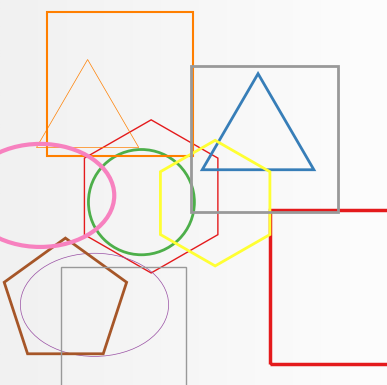[{"shape": "square", "thickness": 2.5, "radius": 1.0, "center": [0.895, 0.255]}, {"shape": "hexagon", "thickness": 1, "radius": 0.99, "center": [0.39, 0.49]}, {"shape": "triangle", "thickness": 2, "radius": 0.83, "center": [0.666, 0.642]}, {"shape": "circle", "thickness": 2, "radius": 0.68, "center": [0.365, 0.475]}, {"shape": "oval", "thickness": 0.5, "radius": 0.96, "center": [0.244, 0.208]}, {"shape": "triangle", "thickness": 0.5, "radius": 0.76, "center": [0.226, 0.693]}, {"shape": "square", "thickness": 1.5, "radius": 0.94, "center": [0.31, 0.782]}, {"shape": "hexagon", "thickness": 2, "radius": 0.82, "center": [0.555, 0.472]}, {"shape": "pentagon", "thickness": 2, "radius": 0.83, "center": [0.169, 0.215]}, {"shape": "oval", "thickness": 3, "radius": 0.96, "center": [0.104, 0.492]}, {"shape": "square", "thickness": 1, "radius": 0.8, "center": [0.318, 0.145]}, {"shape": "square", "thickness": 2, "radius": 0.95, "center": [0.682, 0.639]}]